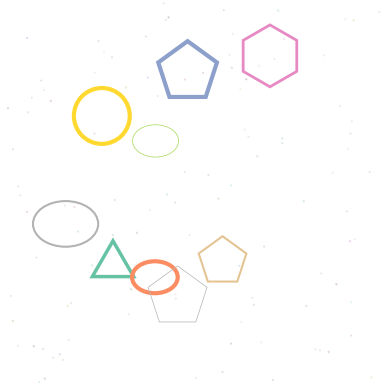[{"shape": "triangle", "thickness": 2.5, "radius": 0.31, "center": [0.293, 0.313]}, {"shape": "oval", "thickness": 3, "radius": 0.3, "center": [0.402, 0.28]}, {"shape": "pentagon", "thickness": 3, "radius": 0.4, "center": [0.487, 0.813]}, {"shape": "hexagon", "thickness": 2, "radius": 0.4, "center": [0.701, 0.855]}, {"shape": "oval", "thickness": 0.5, "radius": 0.3, "center": [0.404, 0.634]}, {"shape": "circle", "thickness": 3, "radius": 0.36, "center": [0.265, 0.699]}, {"shape": "pentagon", "thickness": 1.5, "radius": 0.33, "center": [0.578, 0.321]}, {"shape": "pentagon", "thickness": 0.5, "radius": 0.4, "center": [0.461, 0.229]}, {"shape": "oval", "thickness": 1.5, "radius": 0.42, "center": [0.17, 0.418]}]